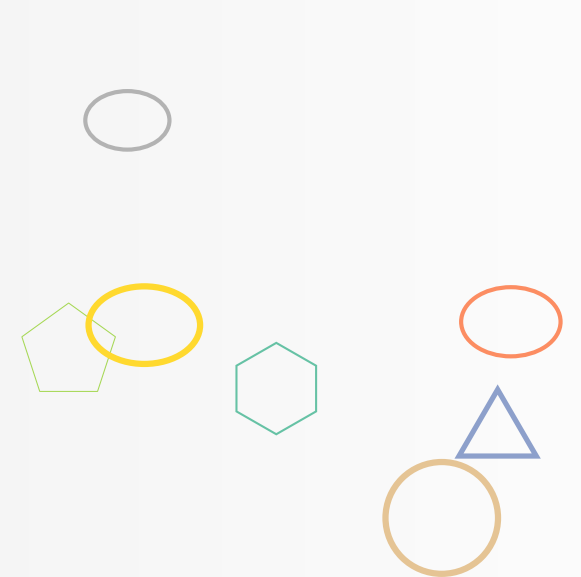[{"shape": "hexagon", "thickness": 1, "radius": 0.4, "center": [0.475, 0.326]}, {"shape": "oval", "thickness": 2, "radius": 0.43, "center": [0.879, 0.442]}, {"shape": "triangle", "thickness": 2.5, "radius": 0.38, "center": [0.856, 0.248]}, {"shape": "pentagon", "thickness": 0.5, "radius": 0.42, "center": [0.118, 0.39]}, {"shape": "oval", "thickness": 3, "radius": 0.48, "center": [0.248, 0.436]}, {"shape": "circle", "thickness": 3, "radius": 0.48, "center": [0.76, 0.102]}, {"shape": "oval", "thickness": 2, "radius": 0.36, "center": [0.219, 0.791]}]